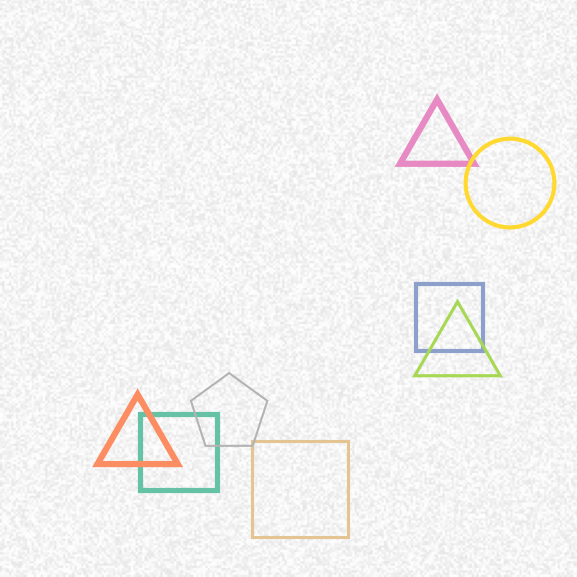[{"shape": "square", "thickness": 2.5, "radius": 0.33, "center": [0.309, 0.216]}, {"shape": "triangle", "thickness": 3, "radius": 0.4, "center": [0.238, 0.236]}, {"shape": "square", "thickness": 2, "radius": 0.29, "center": [0.778, 0.449]}, {"shape": "triangle", "thickness": 3, "radius": 0.37, "center": [0.757, 0.753]}, {"shape": "triangle", "thickness": 1.5, "radius": 0.43, "center": [0.792, 0.391]}, {"shape": "circle", "thickness": 2, "radius": 0.38, "center": [0.883, 0.682]}, {"shape": "square", "thickness": 1.5, "radius": 0.42, "center": [0.519, 0.152]}, {"shape": "pentagon", "thickness": 1, "radius": 0.35, "center": [0.397, 0.283]}]